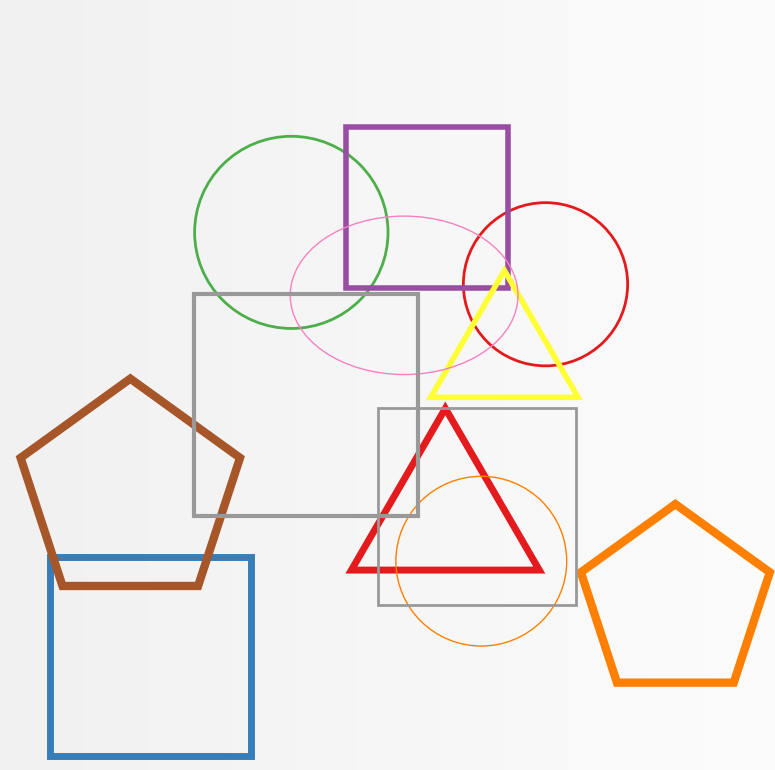[{"shape": "circle", "thickness": 1, "radius": 0.53, "center": [0.704, 0.631]}, {"shape": "triangle", "thickness": 2.5, "radius": 0.7, "center": [0.575, 0.33]}, {"shape": "square", "thickness": 2.5, "radius": 0.65, "center": [0.194, 0.148]}, {"shape": "circle", "thickness": 1, "radius": 0.62, "center": [0.376, 0.698]}, {"shape": "square", "thickness": 2, "radius": 0.52, "center": [0.551, 0.731]}, {"shape": "pentagon", "thickness": 3, "radius": 0.64, "center": [0.871, 0.217]}, {"shape": "circle", "thickness": 0.5, "radius": 0.55, "center": [0.621, 0.271]}, {"shape": "triangle", "thickness": 2, "radius": 0.55, "center": [0.651, 0.539]}, {"shape": "pentagon", "thickness": 3, "radius": 0.74, "center": [0.168, 0.359]}, {"shape": "oval", "thickness": 0.5, "radius": 0.73, "center": [0.521, 0.616]}, {"shape": "square", "thickness": 1, "radius": 0.64, "center": [0.615, 0.342]}, {"shape": "square", "thickness": 1.5, "radius": 0.72, "center": [0.395, 0.474]}]